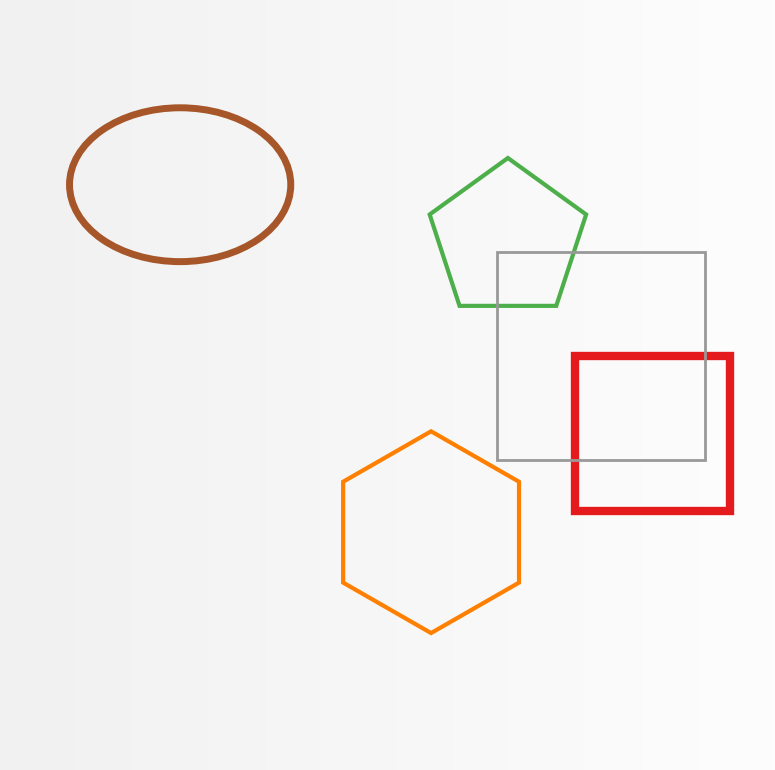[{"shape": "square", "thickness": 3, "radius": 0.5, "center": [0.842, 0.437]}, {"shape": "pentagon", "thickness": 1.5, "radius": 0.53, "center": [0.655, 0.689]}, {"shape": "hexagon", "thickness": 1.5, "radius": 0.66, "center": [0.556, 0.309]}, {"shape": "oval", "thickness": 2.5, "radius": 0.71, "center": [0.232, 0.76]}, {"shape": "square", "thickness": 1, "radius": 0.67, "center": [0.776, 0.537]}]